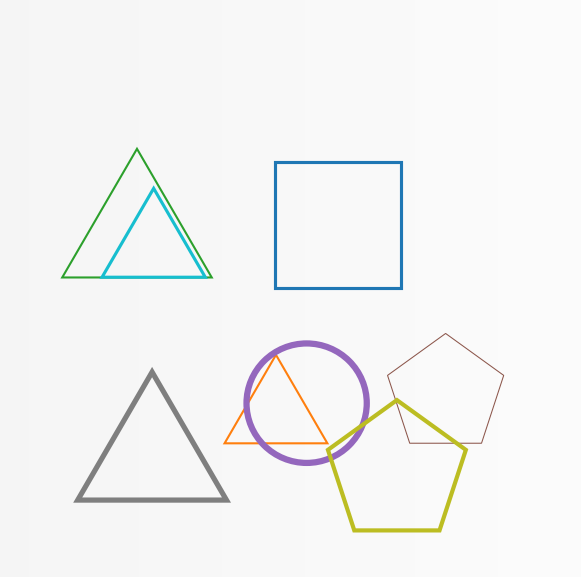[{"shape": "square", "thickness": 1.5, "radius": 0.54, "center": [0.581, 0.609]}, {"shape": "triangle", "thickness": 1, "radius": 0.51, "center": [0.475, 0.283]}, {"shape": "triangle", "thickness": 1, "radius": 0.74, "center": [0.236, 0.593]}, {"shape": "circle", "thickness": 3, "radius": 0.52, "center": [0.528, 0.301]}, {"shape": "pentagon", "thickness": 0.5, "radius": 0.53, "center": [0.767, 0.317]}, {"shape": "triangle", "thickness": 2.5, "radius": 0.74, "center": [0.262, 0.207]}, {"shape": "pentagon", "thickness": 2, "radius": 0.62, "center": [0.683, 0.182]}, {"shape": "triangle", "thickness": 1.5, "radius": 0.51, "center": [0.264, 0.57]}]